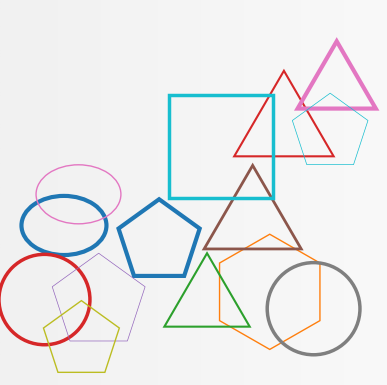[{"shape": "pentagon", "thickness": 3, "radius": 0.55, "center": [0.411, 0.372]}, {"shape": "oval", "thickness": 3, "radius": 0.55, "center": [0.165, 0.414]}, {"shape": "hexagon", "thickness": 1, "radius": 0.75, "center": [0.696, 0.242]}, {"shape": "triangle", "thickness": 1.5, "radius": 0.64, "center": [0.534, 0.215]}, {"shape": "triangle", "thickness": 1.5, "radius": 0.74, "center": [0.733, 0.668]}, {"shape": "circle", "thickness": 2.5, "radius": 0.59, "center": [0.115, 0.222]}, {"shape": "pentagon", "thickness": 0.5, "radius": 0.63, "center": [0.255, 0.216]}, {"shape": "triangle", "thickness": 2, "radius": 0.72, "center": [0.652, 0.426]}, {"shape": "oval", "thickness": 1, "radius": 0.55, "center": [0.203, 0.495]}, {"shape": "triangle", "thickness": 3, "radius": 0.58, "center": [0.869, 0.776]}, {"shape": "circle", "thickness": 2.5, "radius": 0.6, "center": [0.809, 0.198]}, {"shape": "pentagon", "thickness": 1, "radius": 0.51, "center": [0.21, 0.116]}, {"shape": "square", "thickness": 2.5, "radius": 0.67, "center": [0.57, 0.62]}, {"shape": "pentagon", "thickness": 0.5, "radius": 0.51, "center": [0.852, 0.655]}]